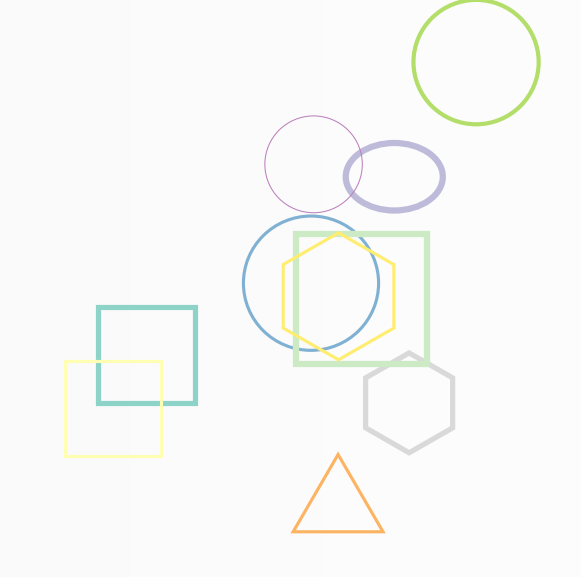[{"shape": "square", "thickness": 2.5, "radius": 0.42, "center": [0.252, 0.384]}, {"shape": "square", "thickness": 1.5, "radius": 0.41, "center": [0.194, 0.291]}, {"shape": "oval", "thickness": 3, "radius": 0.42, "center": [0.678, 0.693]}, {"shape": "circle", "thickness": 1.5, "radius": 0.58, "center": [0.535, 0.509]}, {"shape": "triangle", "thickness": 1.5, "radius": 0.45, "center": [0.582, 0.123]}, {"shape": "circle", "thickness": 2, "radius": 0.54, "center": [0.819, 0.892]}, {"shape": "hexagon", "thickness": 2.5, "radius": 0.43, "center": [0.704, 0.302]}, {"shape": "circle", "thickness": 0.5, "radius": 0.42, "center": [0.539, 0.715]}, {"shape": "square", "thickness": 3, "radius": 0.56, "center": [0.622, 0.482]}, {"shape": "hexagon", "thickness": 1.5, "radius": 0.55, "center": [0.582, 0.486]}]